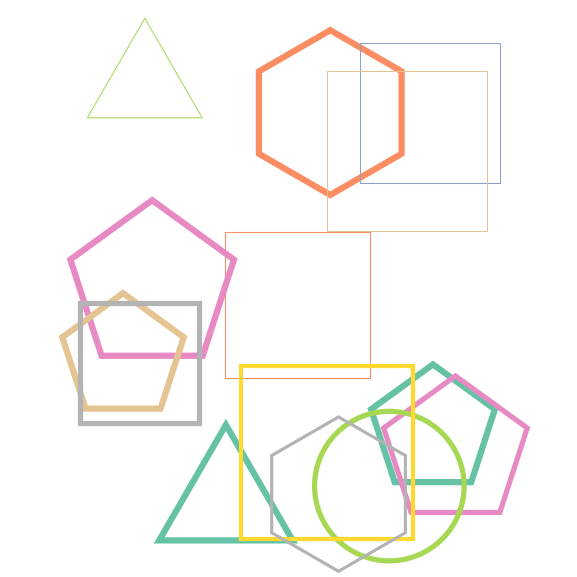[{"shape": "pentagon", "thickness": 3, "radius": 0.56, "center": [0.75, 0.255]}, {"shape": "triangle", "thickness": 3, "radius": 0.67, "center": [0.391, 0.13]}, {"shape": "hexagon", "thickness": 3, "radius": 0.71, "center": [0.572, 0.804]}, {"shape": "square", "thickness": 0.5, "radius": 0.63, "center": [0.515, 0.471]}, {"shape": "square", "thickness": 0.5, "radius": 0.6, "center": [0.745, 0.803]}, {"shape": "pentagon", "thickness": 3, "radius": 0.74, "center": [0.263, 0.504]}, {"shape": "pentagon", "thickness": 2.5, "radius": 0.65, "center": [0.789, 0.218]}, {"shape": "triangle", "thickness": 0.5, "radius": 0.57, "center": [0.251, 0.853]}, {"shape": "circle", "thickness": 2.5, "radius": 0.65, "center": [0.674, 0.157]}, {"shape": "square", "thickness": 2, "radius": 0.75, "center": [0.566, 0.215]}, {"shape": "square", "thickness": 0.5, "radius": 0.69, "center": [0.704, 0.738]}, {"shape": "pentagon", "thickness": 3, "radius": 0.55, "center": [0.213, 0.381]}, {"shape": "hexagon", "thickness": 1.5, "radius": 0.67, "center": [0.586, 0.143]}, {"shape": "square", "thickness": 2.5, "radius": 0.52, "center": [0.242, 0.37]}]